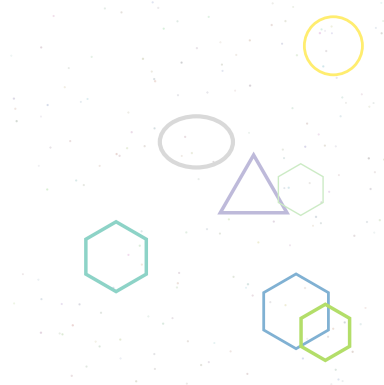[{"shape": "hexagon", "thickness": 2.5, "radius": 0.45, "center": [0.302, 0.333]}, {"shape": "triangle", "thickness": 2.5, "radius": 0.5, "center": [0.659, 0.497]}, {"shape": "hexagon", "thickness": 2, "radius": 0.49, "center": [0.769, 0.191]}, {"shape": "hexagon", "thickness": 2.5, "radius": 0.36, "center": [0.845, 0.137]}, {"shape": "oval", "thickness": 3, "radius": 0.47, "center": [0.51, 0.631]}, {"shape": "hexagon", "thickness": 1, "radius": 0.34, "center": [0.781, 0.508]}, {"shape": "circle", "thickness": 2, "radius": 0.38, "center": [0.866, 0.881]}]